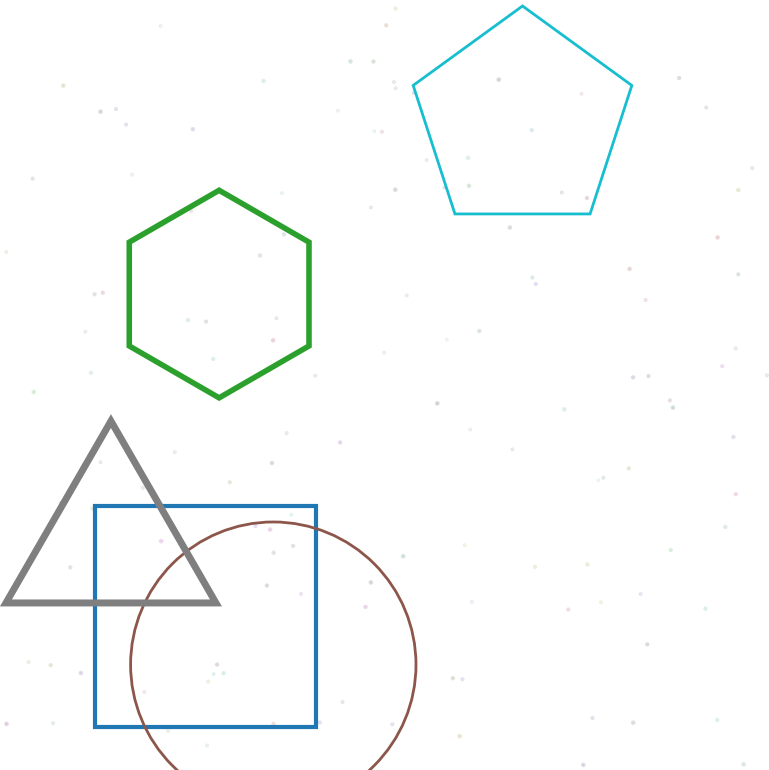[{"shape": "square", "thickness": 1.5, "radius": 0.72, "center": [0.267, 0.2]}, {"shape": "hexagon", "thickness": 2, "radius": 0.67, "center": [0.285, 0.618]}, {"shape": "circle", "thickness": 1, "radius": 0.93, "center": [0.355, 0.137]}, {"shape": "triangle", "thickness": 2.5, "radius": 0.79, "center": [0.144, 0.296]}, {"shape": "pentagon", "thickness": 1, "radius": 0.75, "center": [0.679, 0.843]}]